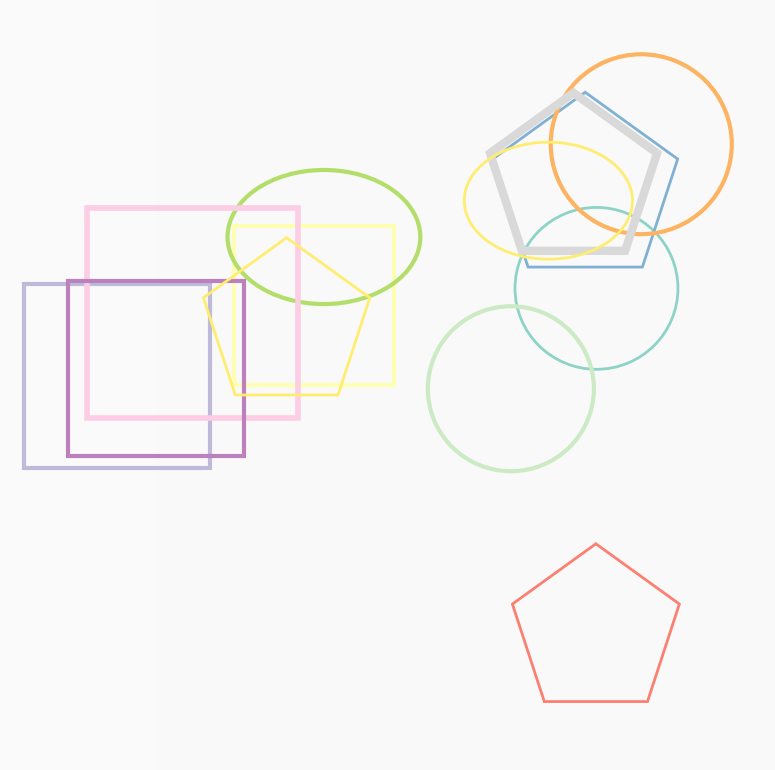[{"shape": "circle", "thickness": 1, "radius": 0.53, "center": [0.77, 0.625]}, {"shape": "square", "thickness": 1.5, "radius": 0.52, "center": [0.405, 0.603]}, {"shape": "square", "thickness": 1.5, "radius": 0.6, "center": [0.151, 0.512]}, {"shape": "pentagon", "thickness": 1, "radius": 0.57, "center": [0.769, 0.181]}, {"shape": "pentagon", "thickness": 1, "radius": 0.63, "center": [0.755, 0.755]}, {"shape": "circle", "thickness": 1.5, "radius": 0.58, "center": [0.827, 0.813]}, {"shape": "oval", "thickness": 1.5, "radius": 0.62, "center": [0.418, 0.692]}, {"shape": "square", "thickness": 2, "radius": 0.68, "center": [0.249, 0.594]}, {"shape": "pentagon", "thickness": 3, "radius": 0.57, "center": [0.74, 0.766]}, {"shape": "square", "thickness": 1.5, "radius": 0.57, "center": [0.201, 0.522]}, {"shape": "circle", "thickness": 1.5, "radius": 0.54, "center": [0.659, 0.495]}, {"shape": "oval", "thickness": 1, "radius": 0.54, "center": [0.708, 0.739]}, {"shape": "pentagon", "thickness": 1, "radius": 0.56, "center": [0.37, 0.578]}]